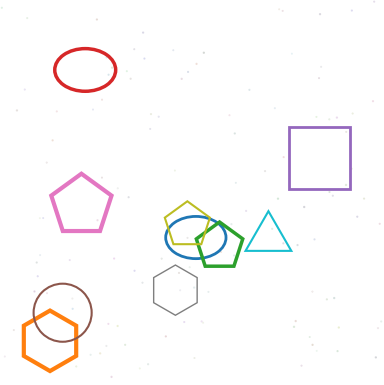[{"shape": "oval", "thickness": 2, "radius": 0.39, "center": [0.509, 0.383]}, {"shape": "hexagon", "thickness": 3, "radius": 0.39, "center": [0.13, 0.115]}, {"shape": "pentagon", "thickness": 2.5, "radius": 0.32, "center": [0.57, 0.36]}, {"shape": "oval", "thickness": 2.5, "radius": 0.4, "center": [0.221, 0.818]}, {"shape": "square", "thickness": 2, "radius": 0.4, "center": [0.83, 0.589]}, {"shape": "circle", "thickness": 1.5, "radius": 0.38, "center": [0.163, 0.188]}, {"shape": "pentagon", "thickness": 3, "radius": 0.41, "center": [0.211, 0.466]}, {"shape": "hexagon", "thickness": 1, "radius": 0.33, "center": [0.456, 0.246]}, {"shape": "pentagon", "thickness": 1.5, "radius": 0.31, "center": [0.487, 0.416]}, {"shape": "triangle", "thickness": 1.5, "radius": 0.34, "center": [0.697, 0.383]}]